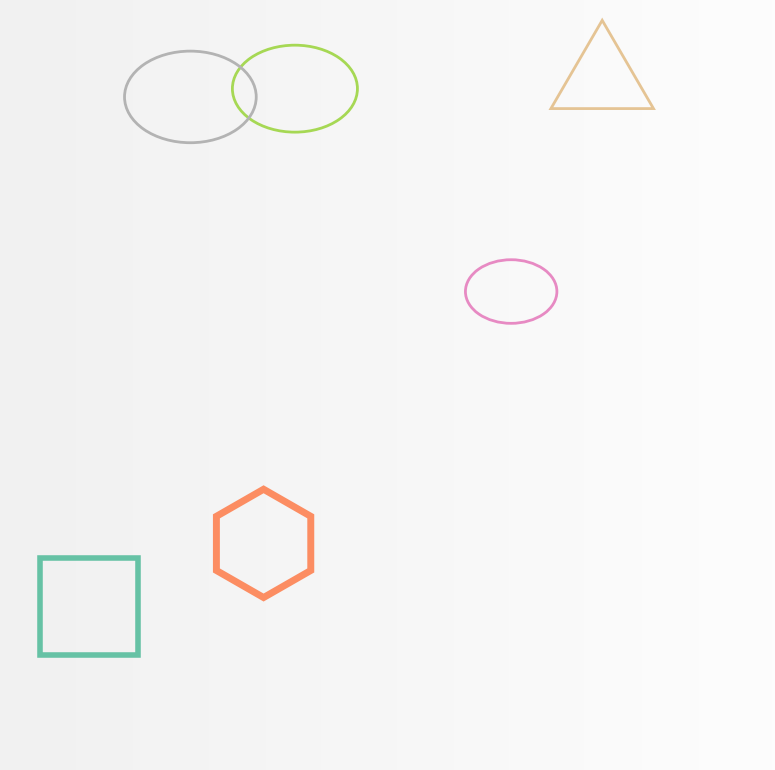[{"shape": "square", "thickness": 2, "radius": 0.32, "center": [0.114, 0.212]}, {"shape": "hexagon", "thickness": 2.5, "radius": 0.35, "center": [0.34, 0.294]}, {"shape": "oval", "thickness": 1, "radius": 0.3, "center": [0.66, 0.621]}, {"shape": "oval", "thickness": 1, "radius": 0.4, "center": [0.381, 0.885]}, {"shape": "triangle", "thickness": 1, "radius": 0.38, "center": [0.777, 0.897]}, {"shape": "oval", "thickness": 1, "radius": 0.42, "center": [0.246, 0.874]}]